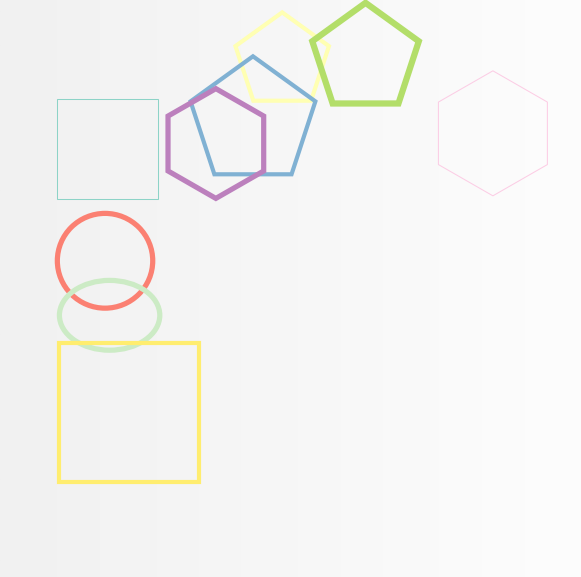[{"shape": "square", "thickness": 0.5, "radius": 0.43, "center": [0.185, 0.742]}, {"shape": "pentagon", "thickness": 2, "radius": 0.42, "center": [0.486, 0.893]}, {"shape": "circle", "thickness": 2.5, "radius": 0.41, "center": [0.181, 0.548]}, {"shape": "pentagon", "thickness": 2, "radius": 0.56, "center": [0.435, 0.789]}, {"shape": "pentagon", "thickness": 3, "radius": 0.48, "center": [0.629, 0.898]}, {"shape": "hexagon", "thickness": 0.5, "radius": 0.54, "center": [0.848, 0.768]}, {"shape": "hexagon", "thickness": 2.5, "radius": 0.48, "center": [0.371, 0.751]}, {"shape": "oval", "thickness": 2.5, "radius": 0.43, "center": [0.189, 0.453]}, {"shape": "square", "thickness": 2, "radius": 0.6, "center": [0.222, 0.285]}]